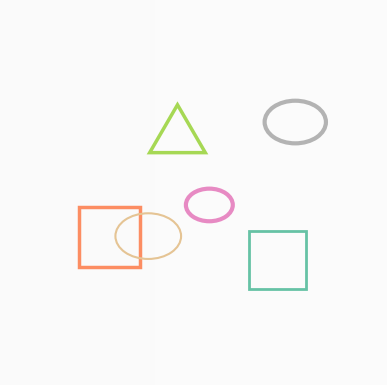[{"shape": "square", "thickness": 2, "radius": 0.37, "center": [0.716, 0.324]}, {"shape": "square", "thickness": 2.5, "radius": 0.39, "center": [0.283, 0.385]}, {"shape": "oval", "thickness": 3, "radius": 0.3, "center": [0.54, 0.468]}, {"shape": "triangle", "thickness": 2.5, "radius": 0.41, "center": [0.458, 0.645]}, {"shape": "oval", "thickness": 1.5, "radius": 0.42, "center": [0.383, 0.387]}, {"shape": "oval", "thickness": 3, "radius": 0.4, "center": [0.762, 0.683]}]